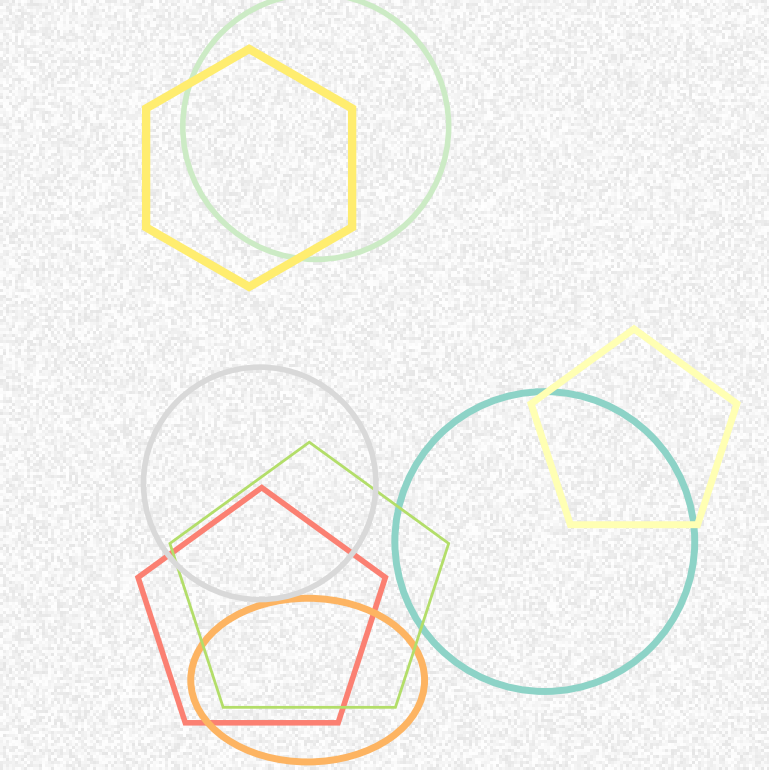[{"shape": "circle", "thickness": 2.5, "radius": 0.97, "center": [0.708, 0.297]}, {"shape": "pentagon", "thickness": 2.5, "radius": 0.7, "center": [0.823, 0.432]}, {"shape": "pentagon", "thickness": 2, "radius": 0.84, "center": [0.34, 0.198]}, {"shape": "oval", "thickness": 2.5, "radius": 0.76, "center": [0.4, 0.117]}, {"shape": "pentagon", "thickness": 1, "radius": 0.95, "center": [0.402, 0.235]}, {"shape": "circle", "thickness": 2, "radius": 0.75, "center": [0.337, 0.372]}, {"shape": "circle", "thickness": 2, "radius": 0.86, "center": [0.41, 0.836]}, {"shape": "hexagon", "thickness": 3, "radius": 0.77, "center": [0.324, 0.782]}]